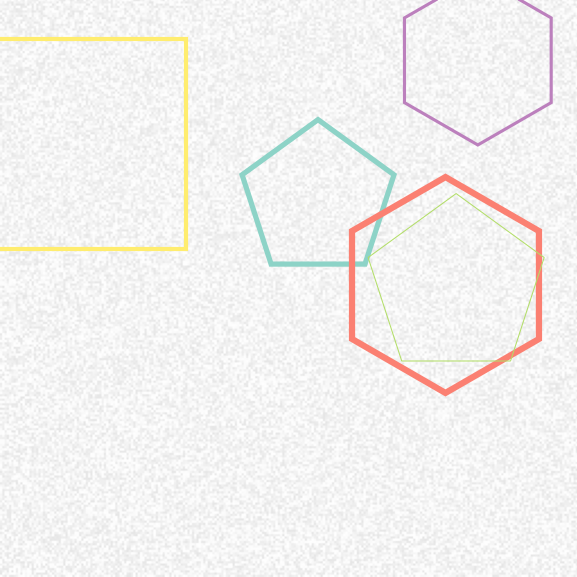[{"shape": "pentagon", "thickness": 2.5, "radius": 0.69, "center": [0.551, 0.654]}, {"shape": "hexagon", "thickness": 3, "radius": 0.93, "center": [0.771, 0.506]}, {"shape": "pentagon", "thickness": 0.5, "radius": 0.8, "center": [0.79, 0.504]}, {"shape": "hexagon", "thickness": 1.5, "radius": 0.73, "center": [0.827, 0.895]}, {"shape": "square", "thickness": 2, "radius": 0.91, "center": [0.14, 0.75]}]